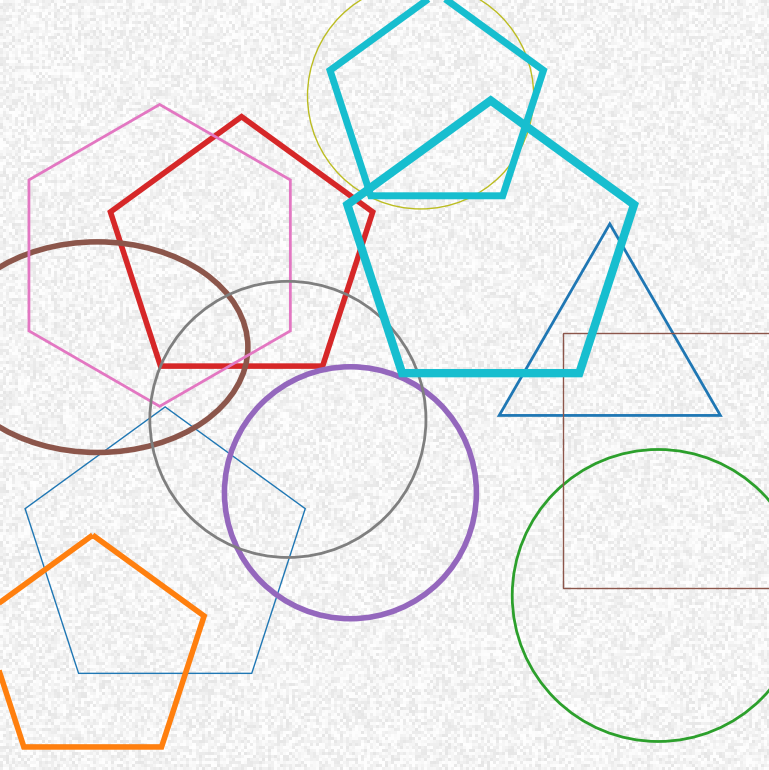[{"shape": "pentagon", "thickness": 0.5, "radius": 0.96, "center": [0.214, 0.28]}, {"shape": "triangle", "thickness": 1, "radius": 0.83, "center": [0.792, 0.543]}, {"shape": "pentagon", "thickness": 2, "radius": 0.76, "center": [0.12, 0.153]}, {"shape": "circle", "thickness": 1, "radius": 0.95, "center": [0.855, 0.227]}, {"shape": "pentagon", "thickness": 2, "radius": 0.9, "center": [0.314, 0.669]}, {"shape": "circle", "thickness": 2, "radius": 0.82, "center": [0.455, 0.36]}, {"shape": "oval", "thickness": 2, "radius": 0.98, "center": [0.127, 0.549]}, {"shape": "square", "thickness": 0.5, "radius": 0.83, "center": [0.897, 0.402]}, {"shape": "hexagon", "thickness": 1, "radius": 0.98, "center": [0.207, 0.668]}, {"shape": "circle", "thickness": 1, "radius": 0.9, "center": [0.374, 0.455]}, {"shape": "circle", "thickness": 0.5, "radius": 0.73, "center": [0.546, 0.875]}, {"shape": "pentagon", "thickness": 2.5, "radius": 0.73, "center": [0.567, 0.864]}, {"shape": "pentagon", "thickness": 3, "radius": 0.98, "center": [0.637, 0.674]}]